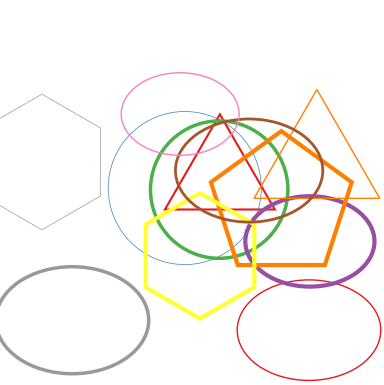[{"shape": "oval", "thickness": 1, "radius": 0.93, "center": [0.803, 0.142]}, {"shape": "triangle", "thickness": 1.5, "radius": 0.82, "center": [0.571, 0.538]}, {"shape": "circle", "thickness": 0.5, "radius": 0.99, "center": [0.48, 0.512]}, {"shape": "circle", "thickness": 2.5, "radius": 0.89, "center": [0.569, 0.507]}, {"shape": "oval", "thickness": 3, "radius": 0.84, "center": [0.805, 0.373]}, {"shape": "triangle", "thickness": 1, "radius": 0.94, "center": [0.823, 0.579]}, {"shape": "pentagon", "thickness": 3, "radius": 0.96, "center": [0.731, 0.467]}, {"shape": "hexagon", "thickness": 3, "radius": 0.81, "center": [0.519, 0.336]}, {"shape": "oval", "thickness": 2, "radius": 0.96, "center": [0.647, 0.557]}, {"shape": "oval", "thickness": 1, "radius": 0.77, "center": [0.468, 0.704]}, {"shape": "oval", "thickness": 2.5, "radius": 0.99, "center": [0.188, 0.168]}, {"shape": "hexagon", "thickness": 0.5, "radius": 0.88, "center": [0.109, 0.579]}]